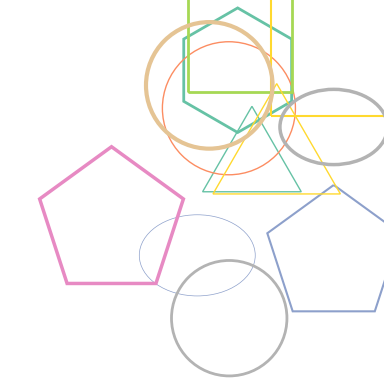[{"shape": "triangle", "thickness": 1, "radius": 0.74, "center": [0.654, 0.576]}, {"shape": "hexagon", "thickness": 2, "radius": 0.81, "center": [0.617, 0.818]}, {"shape": "circle", "thickness": 1, "radius": 0.86, "center": [0.595, 0.719]}, {"shape": "pentagon", "thickness": 1.5, "radius": 0.91, "center": [0.867, 0.338]}, {"shape": "oval", "thickness": 0.5, "radius": 0.75, "center": [0.512, 0.337]}, {"shape": "pentagon", "thickness": 2.5, "radius": 0.98, "center": [0.29, 0.423]}, {"shape": "square", "thickness": 2, "radius": 0.67, "center": [0.623, 0.896]}, {"shape": "square", "thickness": 1.5, "radius": 0.94, "center": [0.892, 0.885]}, {"shape": "triangle", "thickness": 1, "radius": 0.96, "center": [0.719, 0.592]}, {"shape": "circle", "thickness": 3, "radius": 0.82, "center": [0.544, 0.778]}, {"shape": "oval", "thickness": 2.5, "radius": 0.7, "center": [0.867, 0.67]}, {"shape": "circle", "thickness": 2, "radius": 0.75, "center": [0.595, 0.174]}]